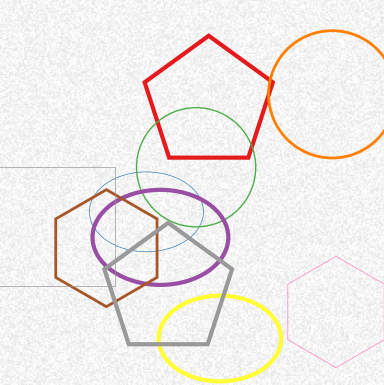[{"shape": "pentagon", "thickness": 3, "radius": 0.88, "center": [0.542, 0.732]}, {"shape": "oval", "thickness": 0.5, "radius": 0.74, "center": [0.38, 0.45]}, {"shape": "circle", "thickness": 1, "radius": 0.77, "center": [0.509, 0.566]}, {"shape": "oval", "thickness": 3, "radius": 0.88, "center": [0.417, 0.383]}, {"shape": "circle", "thickness": 2, "radius": 0.83, "center": [0.863, 0.755]}, {"shape": "oval", "thickness": 3, "radius": 0.8, "center": [0.571, 0.121]}, {"shape": "hexagon", "thickness": 2, "radius": 0.76, "center": [0.276, 0.355]}, {"shape": "hexagon", "thickness": 0.5, "radius": 0.72, "center": [0.873, 0.19]}, {"shape": "pentagon", "thickness": 3, "radius": 0.87, "center": [0.437, 0.247]}, {"shape": "square", "thickness": 0.5, "radius": 0.77, "center": [0.144, 0.412]}]